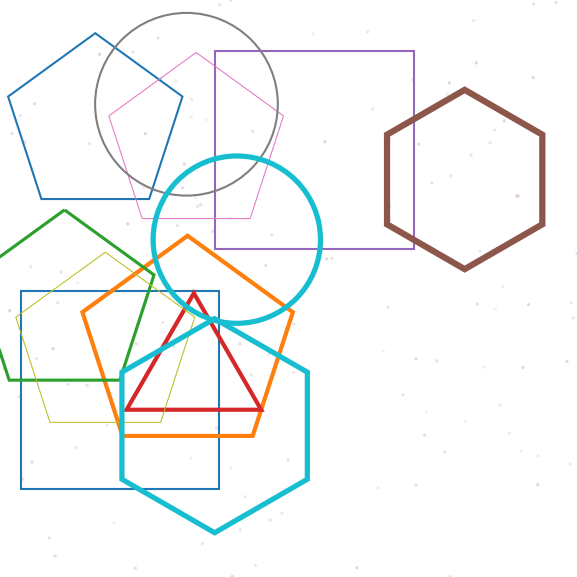[{"shape": "square", "thickness": 1, "radius": 0.86, "center": [0.208, 0.324]}, {"shape": "pentagon", "thickness": 1, "radius": 0.79, "center": [0.165, 0.783]}, {"shape": "pentagon", "thickness": 2, "radius": 0.96, "center": [0.325, 0.399]}, {"shape": "pentagon", "thickness": 1.5, "radius": 0.81, "center": [0.112, 0.473]}, {"shape": "triangle", "thickness": 2, "radius": 0.67, "center": [0.336, 0.357]}, {"shape": "square", "thickness": 1, "radius": 0.86, "center": [0.544, 0.739]}, {"shape": "hexagon", "thickness": 3, "radius": 0.78, "center": [0.805, 0.688]}, {"shape": "pentagon", "thickness": 0.5, "radius": 0.79, "center": [0.34, 0.749]}, {"shape": "circle", "thickness": 1, "radius": 0.79, "center": [0.323, 0.819]}, {"shape": "pentagon", "thickness": 0.5, "radius": 0.81, "center": [0.182, 0.4]}, {"shape": "circle", "thickness": 2.5, "radius": 0.72, "center": [0.41, 0.584]}, {"shape": "hexagon", "thickness": 2.5, "radius": 0.93, "center": [0.372, 0.262]}]